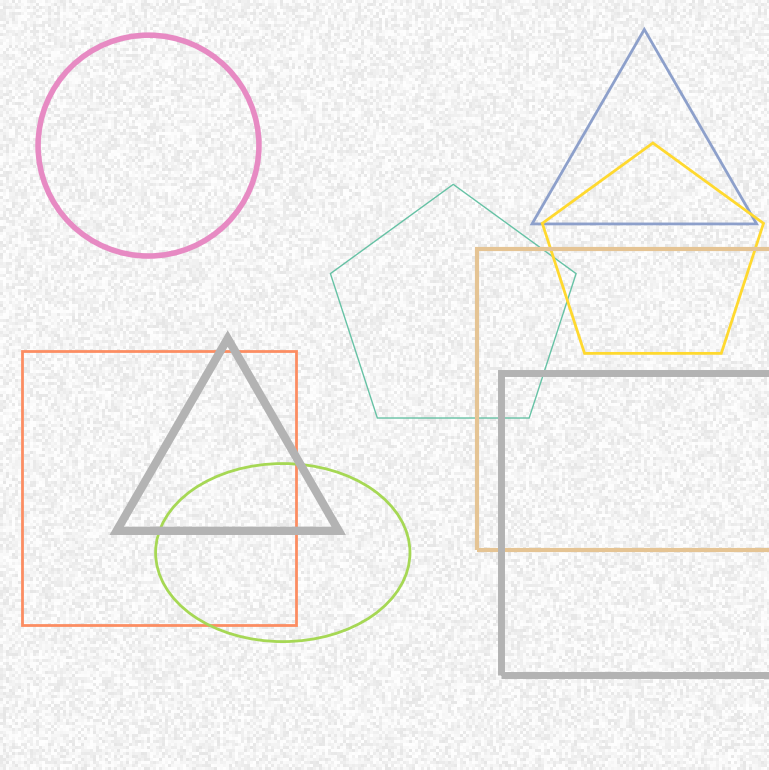[{"shape": "pentagon", "thickness": 0.5, "radius": 0.84, "center": [0.589, 0.593]}, {"shape": "square", "thickness": 1, "radius": 0.89, "center": [0.207, 0.366]}, {"shape": "triangle", "thickness": 1, "radius": 0.84, "center": [0.837, 0.793]}, {"shape": "circle", "thickness": 2, "radius": 0.72, "center": [0.193, 0.811]}, {"shape": "oval", "thickness": 1, "radius": 0.83, "center": [0.367, 0.282]}, {"shape": "pentagon", "thickness": 1, "radius": 0.76, "center": [0.848, 0.663]}, {"shape": "square", "thickness": 1.5, "radius": 0.98, "center": [0.815, 0.481]}, {"shape": "triangle", "thickness": 3, "radius": 0.83, "center": [0.296, 0.394]}, {"shape": "square", "thickness": 2.5, "radius": 0.98, "center": [0.847, 0.319]}]